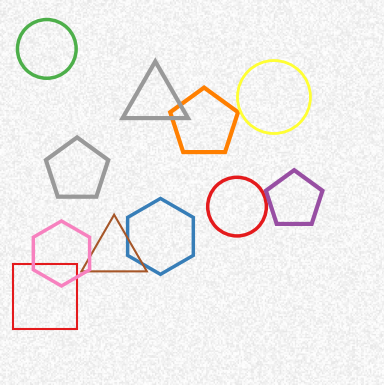[{"shape": "square", "thickness": 1.5, "radius": 0.42, "center": [0.117, 0.23]}, {"shape": "circle", "thickness": 2.5, "radius": 0.38, "center": [0.616, 0.463]}, {"shape": "hexagon", "thickness": 2.5, "radius": 0.49, "center": [0.417, 0.386]}, {"shape": "circle", "thickness": 2.5, "radius": 0.38, "center": [0.122, 0.873]}, {"shape": "pentagon", "thickness": 3, "radius": 0.39, "center": [0.764, 0.481]}, {"shape": "pentagon", "thickness": 3, "radius": 0.46, "center": [0.53, 0.68]}, {"shape": "circle", "thickness": 2, "radius": 0.47, "center": [0.712, 0.748]}, {"shape": "triangle", "thickness": 1.5, "radius": 0.49, "center": [0.296, 0.344]}, {"shape": "hexagon", "thickness": 2.5, "radius": 0.42, "center": [0.16, 0.342]}, {"shape": "pentagon", "thickness": 3, "radius": 0.43, "center": [0.2, 0.558]}, {"shape": "triangle", "thickness": 3, "radius": 0.49, "center": [0.403, 0.742]}]